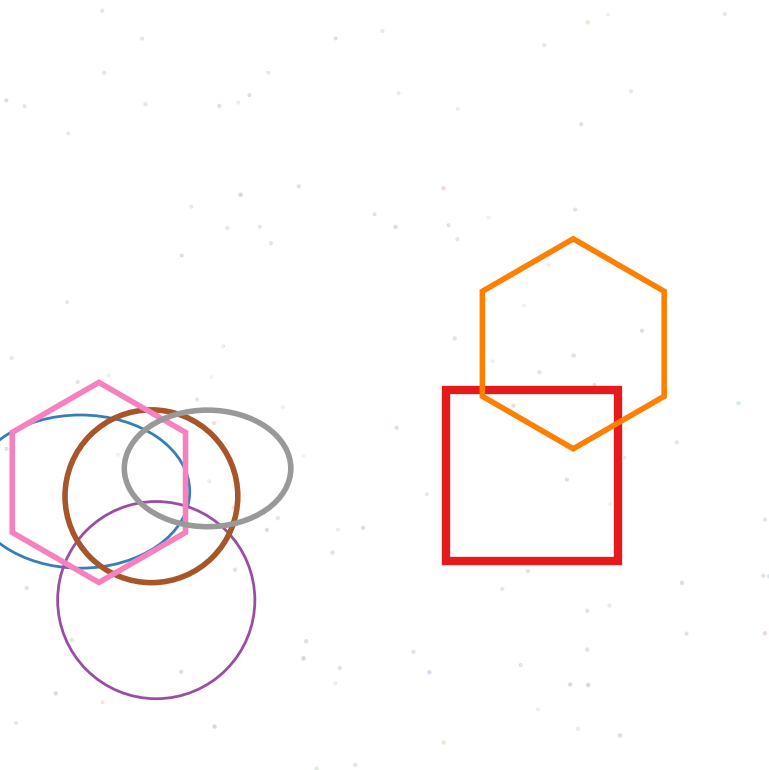[{"shape": "square", "thickness": 3, "radius": 0.56, "center": [0.691, 0.383]}, {"shape": "oval", "thickness": 1, "radius": 0.71, "center": [0.104, 0.362]}, {"shape": "circle", "thickness": 1, "radius": 0.64, "center": [0.203, 0.221]}, {"shape": "hexagon", "thickness": 2, "radius": 0.68, "center": [0.745, 0.554]}, {"shape": "circle", "thickness": 2, "radius": 0.56, "center": [0.197, 0.356]}, {"shape": "hexagon", "thickness": 2, "radius": 0.65, "center": [0.128, 0.373]}, {"shape": "oval", "thickness": 2, "radius": 0.54, "center": [0.27, 0.392]}]